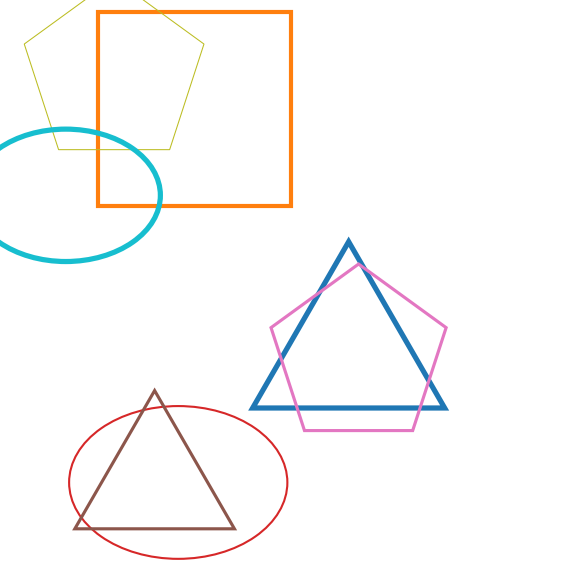[{"shape": "triangle", "thickness": 2.5, "radius": 0.96, "center": [0.604, 0.389]}, {"shape": "square", "thickness": 2, "radius": 0.84, "center": [0.336, 0.81]}, {"shape": "oval", "thickness": 1, "radius": 0.94, "center": [0.309, 0.164]}, {"shape": "triangle", "thickness": 1.5, "radius": 0.8, "center": [0.268, 0.163]}, {"shape": "pentagon", "thickness": 1.5, "radius": 0.8, "center": [0.621, 0.383]}, {"shape": "pentagon", "thickness": 0.5, "radius": 0.82, "center": [0.198, 0.872]}, {"shape": "oval", "thickness": 2.5, "radius": 0.82, "center": [0.114, 0.661]}]